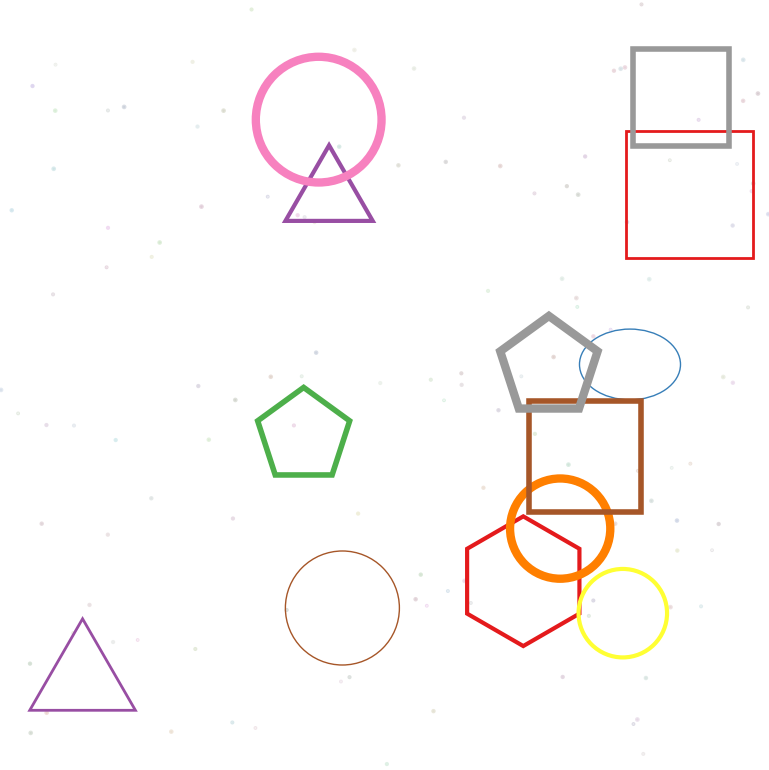[{"shape": "square", "thickness": 1, "radius": 0.41, "center": [0.895, 0.748]}, {"shape": "hexagon", "thickness": 1.5, "radius": 0.42, "center": [0.68, 0.245]}, {"shape": "oval", "thickness": 0.5, "radius": 0.33, "center": [0.818, 0.527]}, {"shape": "pentagon", "thickness": 2, "radius": 0.31, "center": [0.394, 0.434]}, {"shape": "triangle", "thickness": 1.5, "radius": 0.33, "center": [0.427, 0.746]}, {"shape": "triangle", "thickness": 1, "radius": 0.4, "center": [0.107, 0.117]}, {"shape": "circle", "thickness": 3, "radius": 0.33, "center": [0.728, 0.314]}, {"shape": "circle", "thickness": 1.5, "radius": 0.29, "center": [0.809, 0.204]}, {"shape": "square", "thickness": 2, "radius": 0.36, "center": [0.76, 0.407]}, {"shape": "circle", "thickness": 0.5, "radius": 0.37, "center": [0.445, 0.21]}, {"shape": "circle", "thickness": 3, "radius": 0.41, "center": [0.414, 0.845]}, {"shape": "square", "thickness": 2, "radius": 0.31, "center": [0.885, 0.873]}, {"shape": "pentagon", "thickness": 3, "radius": 0.33, "center": [0.713, 0.523]}]